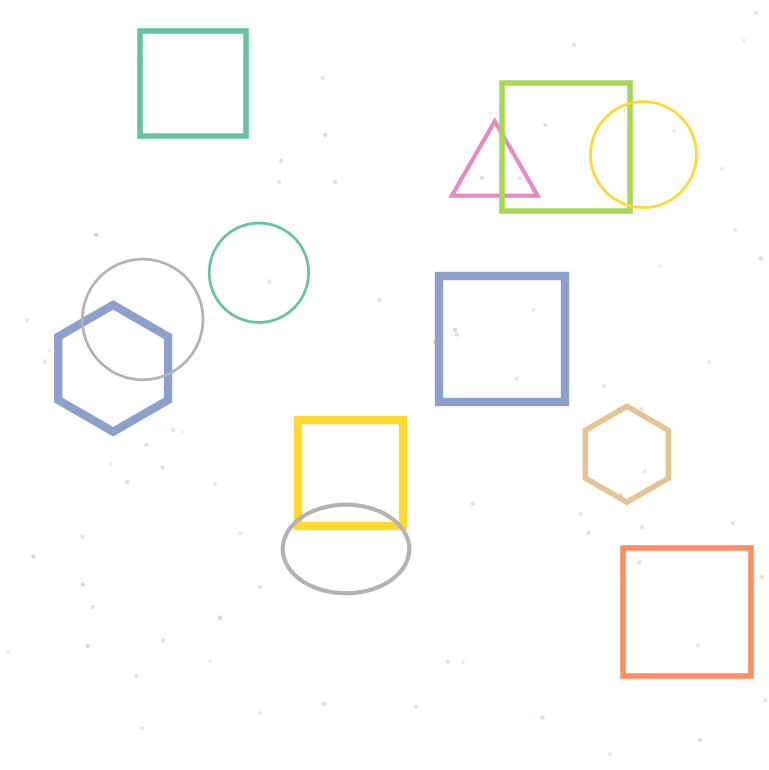[{"shape": "square", "thickness": 2, "radius": 0.34, "center": [0.251, 0.892]}, {"shape": "circle", "thickness": 1, "radius": 0.32, "center": [0.336, 0.646]}, {"shape": "square", "thickness": 2, "radius": 0.42, "center": [0.892, 0.205]}, {"shape": "square", "thickness": 3, "radius": 0.41, "center": [0.652, 0.559]}, {"shape": "hexagon", "thickness": 3, "radius": 0.41, "center": [0.147, 0.522]}, {"shape": "triangle", "thickness": 1.5, "radius": 0.32, "center": [0.643, 0.778]}, {"shape": "square", "thickness": 2, "radius": 0.42, "center": [0.736, 0.809]}, {"shape": "square", "thickness": 3, "radius": 0.34, "center": [0.455, 0.386]}, {"shape": "circle", "thickness": 1, "radius": 0.34, "center": [0.836, 0.799]}, {"shape": "hexagon", "thickness": 2, "radius": 0.31, "center": [0.814, 0.41]}, {"shape": "circle", "thickness": 1, "radius": 0.39, "center": [0.185, 0.585]}, {"shape": "oval", "thickness": 1.5, "radius": 0.41, "center": [0.449, 0.287]}]